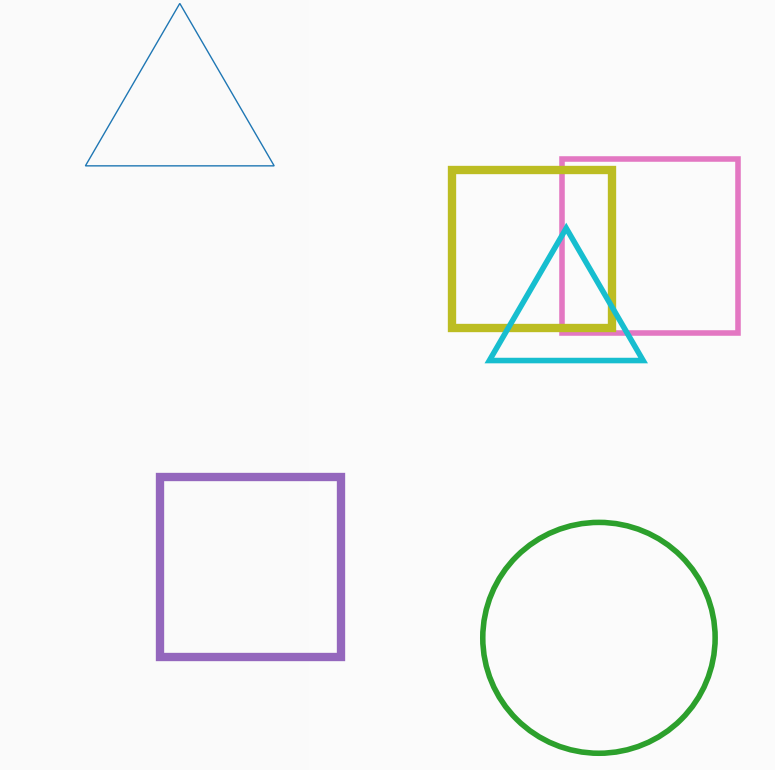[{"shape": "triangle", "thickness": 0.5, "radius": 0.7, "center": [0.232, 0.855]}, {"shape": "circle", "thickness": 2, "radius": 0.75, "center": [0.773, 0.172]}, {"shape": "square", "thickness": 3, "radius": 0.58, "center": [0.323, 0.264]}, {"shape": "square", "thickness": 2, "radius": 0.57, "center": [0.838, 0.681]}, {"shape": "square", "thickness": 3, "radius": 0.51, "center": [0.686, 0.677]}, {"shape": "triangle", "thickness": 2, "radius": 0.57, "center": [0.731, 0.589]}]